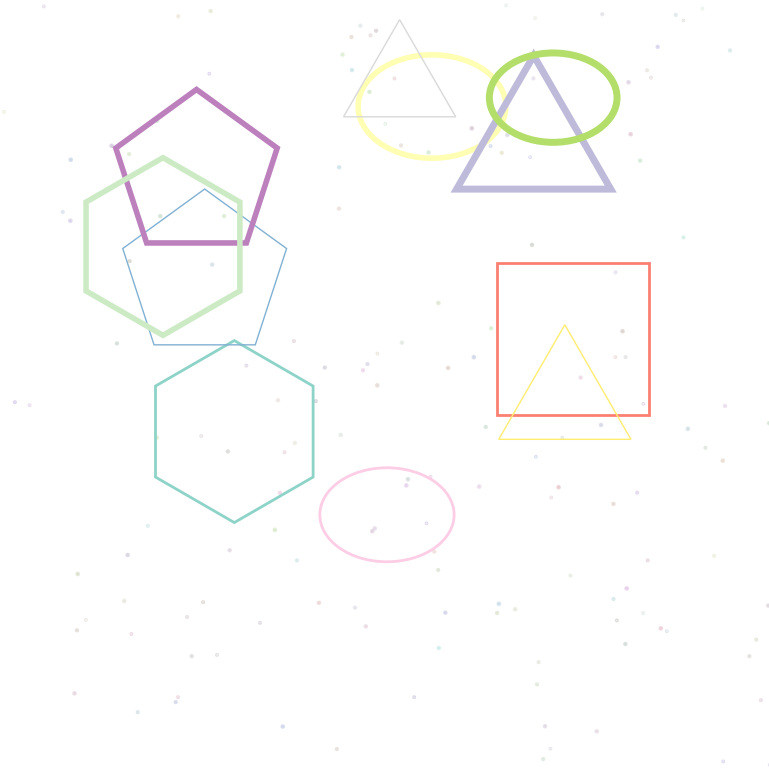[{"shape": "hexagon", "thickness": 1, "radius": 0.59, "center": [0.304, 0.44]}, {"shape": "oval", "thickness": 2, "radius": 0.48, "center": [0.561, 0.862]}, {"shape": "triangle", "thickness": 2.5, "radius": 0.58, "center": [0.693, 0.812]}, {"shape": "square", "thickness": 1, "radius": 0.49, "center": [0.744, 0.56]}, {"shape": "pentagon", "thickness": 0.5, "radius": 0.56, "center": [0.266, 0.643]}, {"shape": "oval", "thickness": 2.5, "radius": 0.41, "center": [0.718, 0.873]}, {"shape": "oval", "thickness": 1, "radius": 0.44, "center": [0.503, 0.331]}, {"shape": "triangle", "thickness": 0.5, "radius": 0.42, "center": [0.519, 0.89]}, {"shape": "pentagon", "thickness": 2, "radius": 0.55, "center": [0.255, 0.774]}, {"shape": "hexagon", "thickness": 2, "radius": 0.58, "center": [0.212, 0.68]}, {"shape": "triangle", "thickness": 0.5, "radius": 0.5, "center": [0.734, 0.479]}]